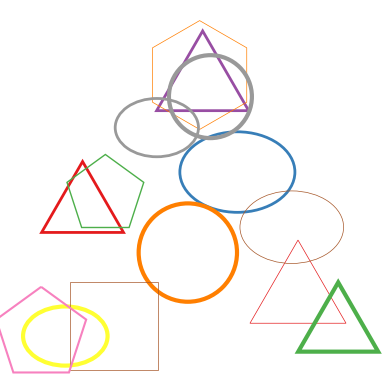[{"shape": "triangle", "thickness": 2, "radius": 0.61, "center": [0.214, 0.458]}, {"shape": "triangle", "thickness": 0.5, "radius": 0.72, "center": [0.774, 0.232]}, {"shape": "oval", "thickness": 2, "radius": 0.75, "center": [0.617, 0.553]}, {"shape": "pentagon", "thickness": 1, "radius": 0.52, "center": [0.274, 0.494]}, {"shape": "triangle", "thickness": 3, "radius": 0.6, "center": [0.878, 0.147]}, {"shape": "triangle", "thickness": 2, "radius": 0.69, "center": [0.526, 0.782]}, {"shape": "hexagon", "thickness": 0.5, "radius": 0.71, "center": [0.519, 0.805]}, {"shape": "circle", "thickness": 3, "radius": 0.64, "center": [0.488, 0.344]}, {"shape": "oval", "thickness": 3, "radius": 0.55, "center": [0.17, 0.127]}, {"shape": "oval", "thickness": 0.5, "radius": 0.67, "center": [0.758, 0.41]}, {"shape": "square", "thickness": 0.5, "radius": 0.57, "center": [0.297, 0.152]}, {"shape": "pentagon", "thickness": 1.5, "radius": 0.61, "center": [0.107, 0.132]}, {"shape": "circle", "thickness": 3, "radius": 0.54, "center": [0.547, 0.749]}, {"shape": "oval", "thickness": 2, "radius": 0.54, "center": [0.407, 0.669]}]